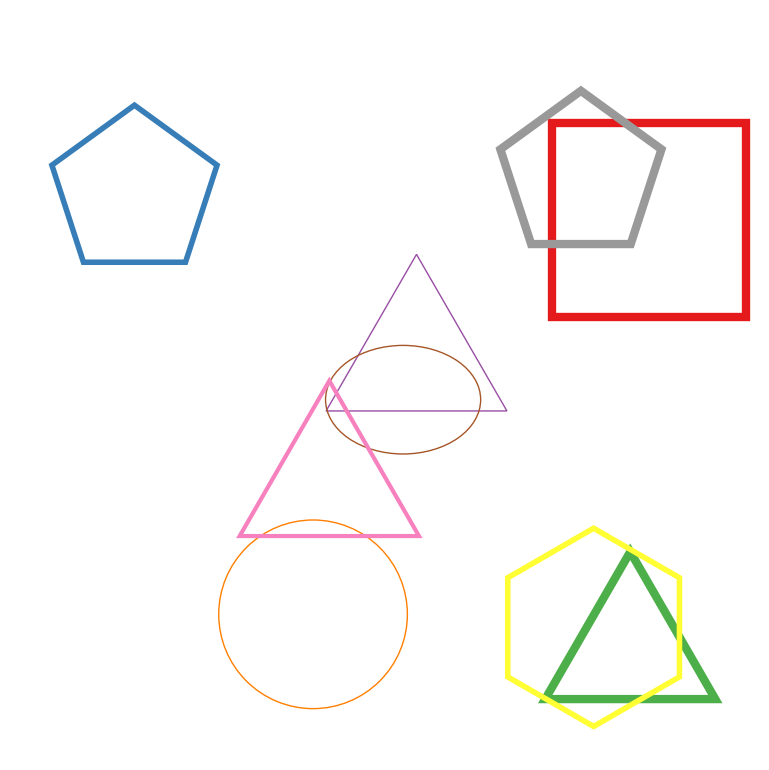[{"shape": "square", "thickness": 3, "radius": 0.63, "center": [0.843, 0.714]}, {"shape": "pentagon", "thickness": 2, "radius": 0.56, "center": [0.175, 0.751]}, {"shape": "triangle", "thickness": 3, "radius": 0.64, "center": [0.819, 0.156]}, {"shape": "triangle", "thickness": 0.5, "radius": 0.68, "center": [0.541, 0.534]}, {"shape": "circle", "thickness": 0.5, "radius": 0.61, "center": [0.407, 0.202]}, {"shape": "hexagon", "thickness": 2, "radius": 0.64, "center": [0.771, 0.185]}, {"shape": "oval", "thickness": 0.5, "radius": 0.5, "center": [0.524, 0.481]}, {"shape": "triangle", "thickness": 1.5, "radius": 0.67, "center": [0.428, 0.371]}, {"shape": "pentagon", "thickness": 3, "radius": 0.55, "center": [0.754, 0.772]}]